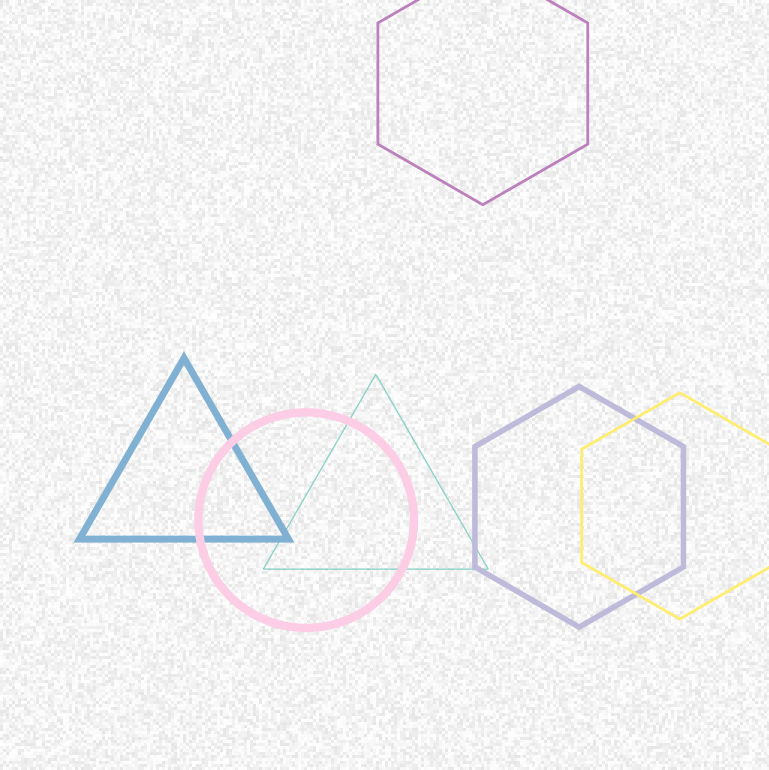[{"shape": "triangle", "thickness": 0.5, "radius": 0.84, "center": [0.488, 0.345]}, {"shape": "hexagon", "thickness": 2, "radius": 0.78, "center": [0.752, 0.342]}, {"shape": "triangle", "thickness": 2.5, "radius": 0.78, "center": [0.239, 0.378]}, {"shape": "circle", "thickness": 3, "radius": 0.7, "center": [0.398, 0.324]}, {"shape": "hexagon", "thickness": 1, "radius": 0.79, "center": [0.627, 0.891]}, {"shape": "hexagon", "thickness": 1, "radius": 0.74, "center": [0.883, 0.343]}]